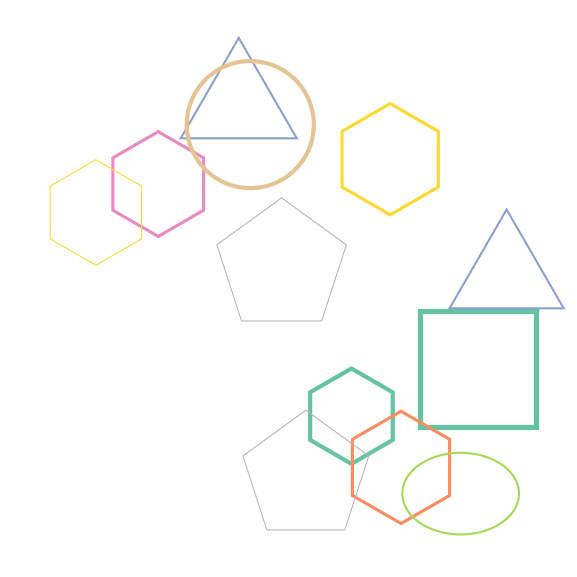[{"shape": "square", "thickness": 2.5, "radius": 0.5, "center": [0.827, 0.36]}, {"shape": "hexagon", "thickness": 2, "radius": 0.41, "center": [0.609, 0.279]}, {"shape": "hexagon", "thickness": 1.5, "radius": 0.49, "center": [0.694, 0.19]}, {"shape": "triangle", "thickness": 1, "radius": 0.58, "center": [0.413, 0.818]}, {"shape": "triangle", "thickness": 1, "radius": 0.57, "center": [0.877, 0.522]}, {"shape": "hexagon", "thickness": 1.5, "radius": 0.45, "center": [0.274, 0.68]}, {"shape": "oval", "thickness": 1, "radius": 0.51, "center": [0.798, 0.144]}, {"shape": "hexagon", "thickness": 0.5, "radius": 0.46, "center": [0.166, 0.631]}, {"shape": "hexagon", "thickness": 1.5, "radius": 0.48, "center": [0.676, 0.723]}, {"shape": "circle", "thickness": 2, "radius": 0.55, "center": [0.433, 0.783]}, {"shape": "pentagon", "thickness": 0.5, "radius": 0.57, "center": [0.53, 0.174]}, {"shape": "pentagon", "thickness": 0.5, "radius": 0.59, "center": [0.488, 0.539]}]